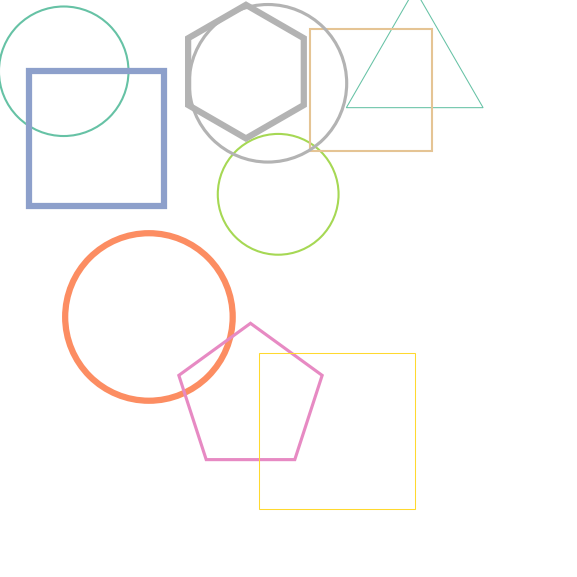[{"shape": "triangle", "thickness": 0.5, "radius": 0.68, "center": [0.718, 0.881]}, {"shape": "circle", "thickness": 1, "radius": 0.56, "center": [0.11, 0.876]}, {"shape": "circle", "thickness": 3, "radius": 0.73, "center": [0.258, 0.45]}, {"shape": "square", "thickness": 3, "radius": 0.59, "center": [0.167, 0.759]}, {"shape": "pentagon", "thickness": 1.5, "radius": 0.65, "center": [0.434, 0.309]}, {"shape": "circle", "thickness": 1, "radius": 0.52, "center": [0.482, 0.663]}, {"shape": "square", "thickness": 0.5, "radius": 0.67, "center": [0.584, 0.253]}, {"shape": "square", "thickness": 1, "radius": 0.53, "center": [0.642, 0.843]}, {"shape": "hexagon", "thickness": 3, "radius": 0.58, "center": [0.426, 0.875]}, {"shape": "circle", "thickness": 1.5, "radius": 0.68, "center": [0.464, 0.855]}]